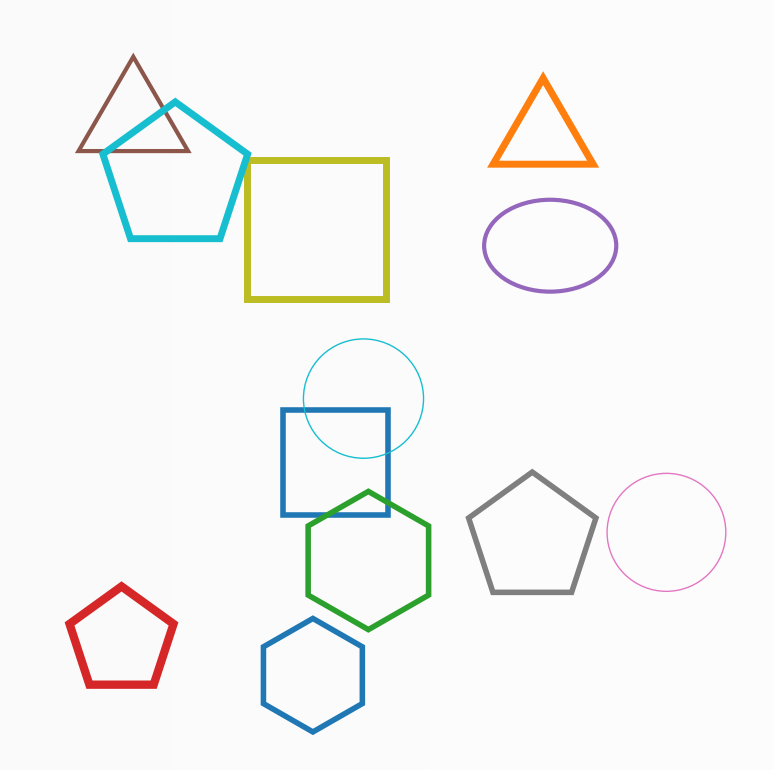[{"shape": "hexagon", "thickness": 2, "radius": 0.37, "center": [0.404, 0.123]}, {"shape": "square", "thickness": 2, "radius": 0.34, "center": [0.433, 0.399]}, {"shape": "triangle", "thickness": 2.5, "radius": 0.37, "center": [0.701, 0.824]}, {"shape": "hexagon", "thickness": 2, "radius": 0.45, "center": [0.475, 0.272]}, {"shape": "pentagon", "thickness": 3, "radius": 0.35, "center": [0.157, 0.168]}, {"shape": "oval", "thickness": 1.5, "radius": 0.43, "center": [0.71, 0.681]}, {"shape": "triangle", "thickness": 1.5, "radius": 0.41, "center": [0.172, 0.845]}, {"shape": "circle", "thickness": 0.5, "radius": 0.38, "center": [0.86, 0.309]}, {"shape": "pentagon", "thickness": 2, "radius": 0.43, "center": [0.687, 0.301]}, {"shape": "square", "thickness": 2.5, "radius": 0.45, "center": [0.408, 0.702]}, {"shape": "circle", "thickness": 0.5, "radius": 0.39, "center": [0.469, 0.482]}, {"shape": "pentagon", "thickness": 2.5, "radius": 0.49, "center": [0.226, 0.769]}]